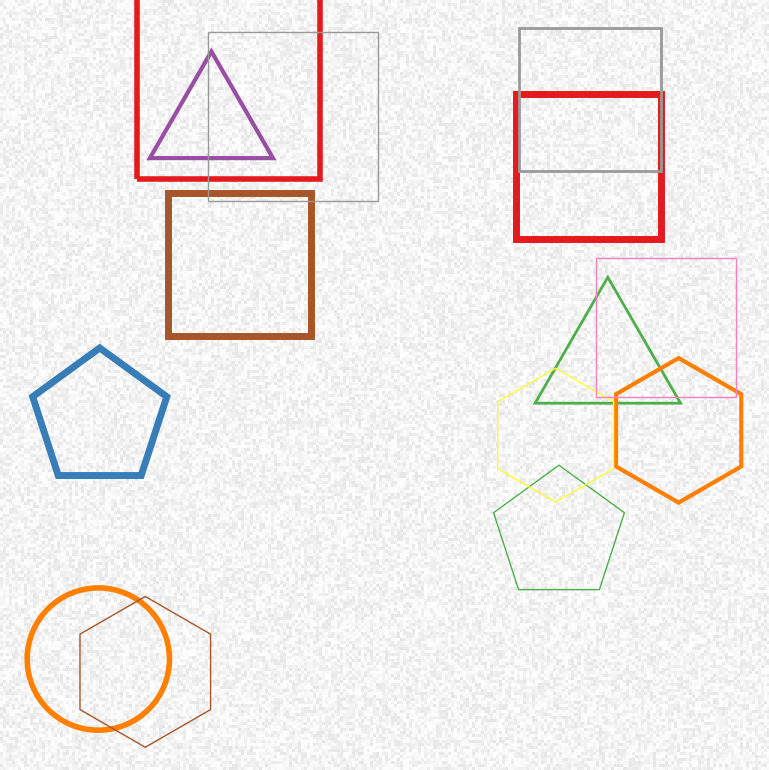[{"shape": "square", "thickness": 2.5, "radius": 0.47, "center": [0.764, 0.783]}, {"shape": "square", "thickness": 2, "radius": 0.59, "center": [0.297, 0.887]}, {"shape": "pentagon", "thickness": 2.5, "radius": 0.46, "center": [0.13, 0.456]}, {"shape": "triangle", "thickness": 1, "radius": 0.55, "center": [0.789, 0.531]}, {"shape": "pentagon", "thickness": 0.5, "radius": 0.45, "center": [0.726, 0.307]}, {"shape": "triangle", "thickness": 1.5, "radius": 0.46, "center": [0.275, 0.841]}, {"shape": "circle", "thickness": 2, "radius": 0.46, "center": [0.128, 0.144]}, {"shape": "hexagon", "thickness": 1.5, "radius": 0.47, "center": [0.881, 0.441]}, {"shape": "hexagon", "thickness": 0.5, "radius": 0.43, "center": [0.722, 0.435]}, {"shape": "square", "thickness": 2.5, "radius": 0.46, "center": [0.312, 0.656]}, {"shape": "hexagon", "thickness": 0.5, "radius": 0.49, "center": [0.189, 0.127]}, {"shape": "square", "thickness": 0.5, "radius": 0.45, "center": [0.865, 0.575]}, {"shape": "square", "thickness": 0.5, "radius": 0.55, "center": [0.381, 0.849]}, {"shape": "square", "thickness": 1, "radius": 0.46, "center": [0.766, 0.871]}]